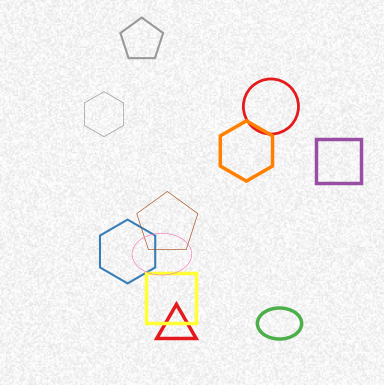[{"shape": "circle", "thickness": 2, "radius": 0.36, "center": [0.704, 0.723]}, {"shape": "triangle", "thickness": 2.5, "radius": 0.3, "center": [0.458, 0.15]}, {"shape": "hexagon", "thickness": 1.5, "radius": 0.41, "center": [0.331, 0.347]}, {"shape": "oval", "thickness": 2.5, "radius": 0.29, "center": [0.726, 0.16]}, {"shape": "square", "thickness": 2.5, "radius": 0.29, "center": [0.88, 0.582]}, {"shape": "hexagon", "thickness": 2.5, "radius": 0.39, "center": [0.64, 0.608]}, {"shape": "square", "thickness": 2.5, "radius": 0.33, "center": [0.444, 0.226]}, {"shape": "pentagon", "thickness": 0.5, "radius": 0.42, "center": [0.435, 0.419]}, {"shape": "oval", "thickness": 0.5, "radius": 0.39, "center": [0.42, 0.34]}, {"shape": "pentagon", "thickness": 1.5, "radius": 0.29, "center": [0.368, 0.896]}, {"shape": "hexagon", "thickness": 0.5, "radius": 0.29, "center": [0.27, 0.703]}]